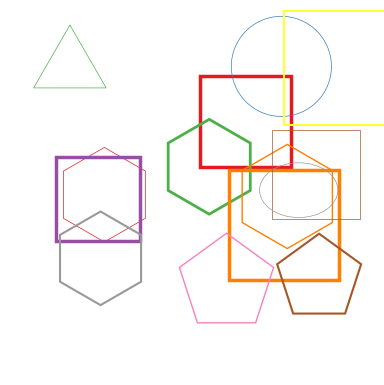[{"shape": "hexagon", "thickness": 0.5, "radius": 0.61, "center": [0.271, 0.494]}, {"shape": "square", "thickness": 2.5, "radius": 0.59, "center": [0.638, 0.684]}, {"shape": "circle", "thickness": 0.5, "radius": 0.65, "center": [0.731, 0.828]}, {"shape": "hexagon", "thickness": 2, "radius": 0.62, "center": [0.543, 0.567]}, {"shape": "triangle", "thickness": 0.5, "radius": 0.54, "center": [0.182, 0.826]}, {"shape": "square", "thickness": 2.5, "radius": 0.54, "center": [0.254, 0.484]}, {"shape": "hexagon", "thickness": 1, "radius": 0.68, "center": [0.746, 0.49]}, {"shape": "square", "thickness": 2.5, "radius": 0.71, "center": [0.738, 0.415]}, {"shape": "square", "thickness": 1.5, "radius": 0.74, "center": [0.885, 0.823]}, {"shape": "pentagon", "thickness": 1.5, "radius": 0.57, "center": [0.829, 0.278]}, {"shape": "square", "thickness": 0.5, "radius": 0.58, "center": [0.821, 0.547]}, {"shape": "pentagon", "thickness": 1, "radius": 0.64, "center": [0.588, 0.266]}, {"shape": "hexagon", "thickness": 1.5, "radius": 0.61, "center": [0.261, 0.329]}, {"shape": "oval", "thickness": 0.5, "radius": 0.51, "center": [0.776, 0.506]}]